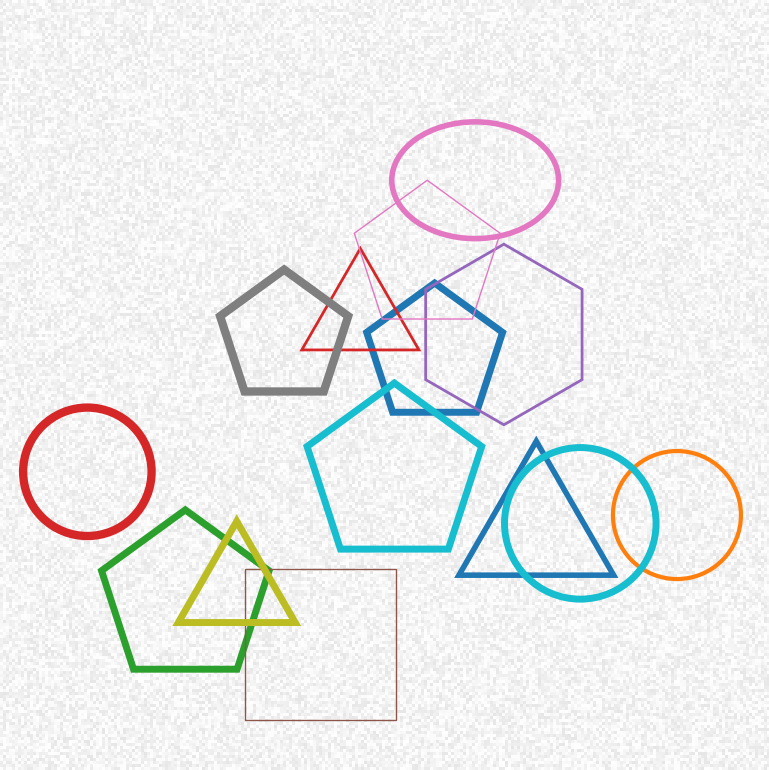[{"shape": "triangle", "thickness": 2, "radius": 0.58, "center": [0.696, 0.311]}, {"shape": "pentagon", "thickness": 2.5, "radius": 0.46, "center": [0.564, 0.54]}, {"shape": "circle", "thickness": 1.5, "radius": 0.42, "center": [0.879, 0.331]}, {"shape": "pentagon", "thickness": 2.5, "radius": 0.57, "center": [0.241, 0.223]}, {"shape": "triangle", "thickness": 1, "radius": 0.44, "center": [0.468, 0.589]}, {"shape": "circle", "thickness": 3, "radius": 0.42, "center": [0.113, 0.387]}, {"shape": "hexagon", "thickness": 1, "radius": 0.59, "center": [0.654, 0.566]}, {"shape": "square", "thickness": 0.5, "radius": 0.49, "center": [0.416, 0.163]}, {"shape": "oval", "thickness": 2, "radius": 0.54, "center": [0.617, 0.766]}, {"shape": "pentagon", "thickness": 0.5, "radius": 0.5, "center": [0.555, 0.666]}, {"shape": "pentagon", "thickness": 3, "radius": 0.44, "center": [0.369, 0.562]}, {"shape": "triangle", "thickness": 2.5, "radius": 0.44, "center": [0.307, 0.235]}, {"shape": "pentagon", "thickness": 2.5, "radius": 0.6, "center": [0.512, 0.383]}, {"shape": "circle", "thickness": 2.5, "radius": 0.49, "center": [0.754, 0.32]}]